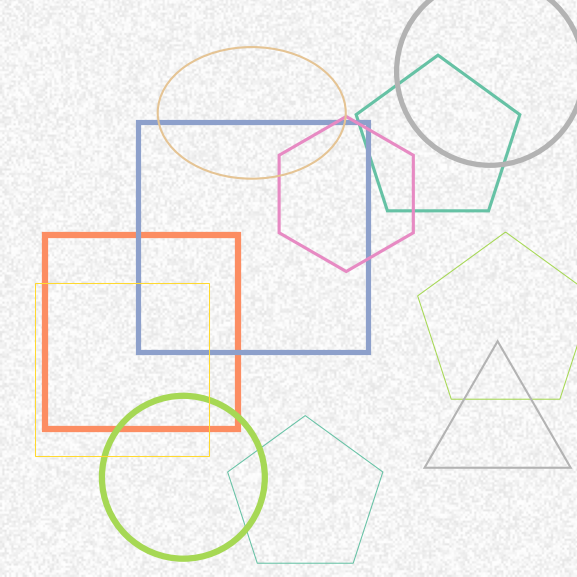[{"shape": "pentagon", "thickness": 0.5, "radius": 0.71, "center": [0.529, 0.138]}, {"shape": "pentagon", "thickness": 1.5, "radius": 0.74, "center": [0.758, 0.755]}, {"shape": "square", "thickness": 3, "radius": 0.84, "center": [0.245, 0.424]}, {"shape": "square", "thickness": 2.5, "radius": 0.99, "center": [0.438, 0.589]}, {"shape": "hexagon", "thickness": 1.5, "radius": 0.67, "center": [0.6, 0.663]}, {"shape": "circle", "thickness": 3, "radius": 0.71, "center": [0.318, 0.173]}, {"shape": "pentagon", "thickness": 0.5, "radius": 0.8, "center": [0.875, 0.437]}, {"shape": "square", "thickness": 0.5, "radius": 0.75, "center": [0.212, 0.359]}, {"shape": "oval", "thickness": 1, "radius": 0.81, "center": [0.436, 0.804]}, {"shape": "circle", "thickness": 2.5, "radius": 0.81, "center": [0.849, 0.875]}, {"shape": "triangle", "thickness": 1, "radius": 0.73, "center": [0.862, 0.262]}]